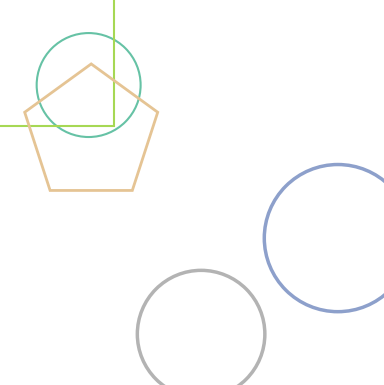[{"shape": "circle", "thickness": 1.5, "radius": 0.68, "center": [0.23, 0.779]}, {"shape": "circle", "thickness": 2.5, "radius": 0.96, "center": [0.878, 0.382]}, {"shape": "square", "thickness": 1.5, "radius": 0.95, "center": [0.107, 0.861]}, {"shape": "pentagon", "thickness": 2, "radius": 0.91, "center": [0.237, 0.652]}, {"shape": "circle", "thickness": 2.5, "radius": 0.83, "center": [0.522, 0.132]}]